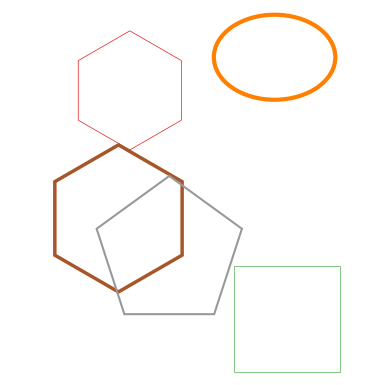[{"shape": "hexagon", "thickness": 0.5, "radius": 0.77, "center": [0.337, 0.765]}, {"shape": "square", "thickness": 0.5, "radius": 0.69, "center": [0.745, 0.171]}, {"shape": "oval", "thickness": 3, "radius": 0.79, "center": [0.713, 0.851]}, {"shape": "hexagon", "thickness": 2.5, "radius": 0.95, "center": [0.308, 0.433]}, {"shape": "pentagon", "thickness": 1.5, "radius": 0.99, "center": [0.44, 0.345]}]